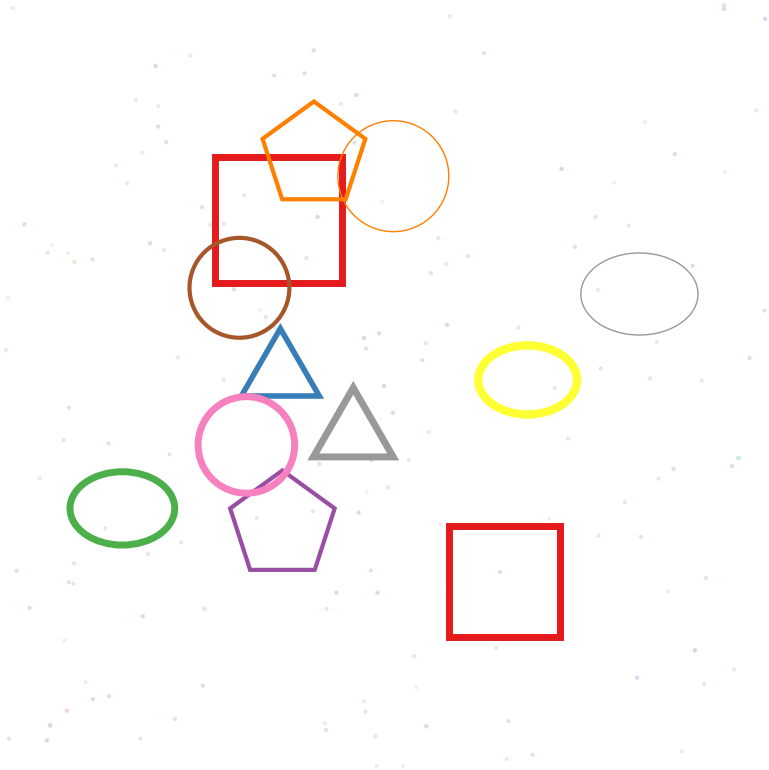[{"shape": "square", "thickness": 2.5, "radius": 0.36, "center": [0.655, 0.245]}, {"shape": "square", "thickness": 2.5, "radius": 0.41, "center": [0.362, 0.715]}, {"shape": "triangle", "thickness": 2, "radius": 0.29, "center": [0.364, 0.515]}, {"shape": "oval", "thickness": 2.5, "radius": 0.34, "center": [0.159, 0.34]}, {"shape": "pentagon", "thickness": 1.5, "radius": 0.36, "center": [0.367, 0.318]}, {"shape": "circle", "thickness": 0.5, "radius": 0.36, "center": [0.511, 0.771]}, {"shape": "pentagon", "thickness": 1.5, "radius": 0.35, "center": [0.408, 0.798]}, {"shape": "oval", "thickness": 3, "radius": 0.32, "center": [0.685, 0.507]}, {"shape": "circle", "thickness": 1.5, "radius": 0.32, "center": [0.311, 0.626]}, {"shape": "circle", "thickness": 2.5, "radius": 0.31, "center": [0.32, 0.422]}, {"shape": "triangle", "thickness": 2.5, "radius": 0.3, "center": [0.459, 0.437]}, {"shape": "oval", "thickness": 0.5, "radius": 0.38, "center": [0.83, 0.618]}]